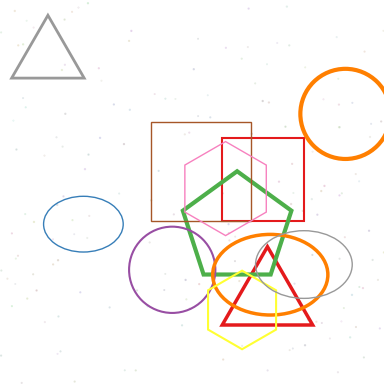[{"shape": "triangle", "thickness": 2.5, "radius": 0.68, "center": [0.695, 0.224]}, {"shape": "square", "thickness": 1.5, "radius": 0.54, "center": [0.683, 0.534]}, {"shape": "oval", "thickness": 1, "radius": 0.52, "center": [0.217, 0.418]}, {"shape": "pentagon", "thickness": 3, "radius": 0.74, "center": [0.616, 0.407]}, {"shape": "circle", "thickness": 1.5, "radius": 0.56, "center": [0.447, 0.299]}, {"shape": "oval", "thickness": 2.5, "radius": 0.75, "center": [0.702, 0.286]}, {"shape": "circle", "thickness": 3, "radius": 0.59, "center": [0.897, 0.704]}, {"shape": "hexagon", "thickness": 1.5, "radius": 0.51, "center": [0.629, 0.195]}, {"shape": "square", "thickness": 1, "radius": 0.65, "center": [0.521, 0.554]}, {"shape": "hexagon", "thickness": 1, "radius": 0.61, "center": [0.586, 0.51]}, {"shape": "oval", "thickness": 1, "radius": 0.63, "center": [0.789, 0.313]}, {"shape": "triangle", "thickness": 2, "radius": 0.54, "center": [0.124, 0.852]}]